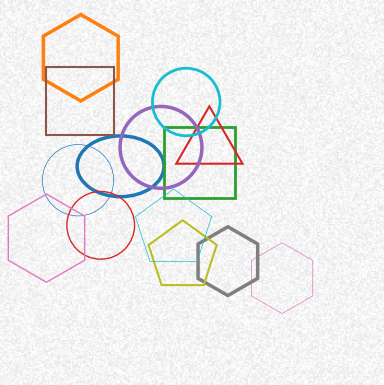[{"shape": "circle", "thickness": 0.5, "radius": 0.46, "center": [0.203, 0.532]}, {"shape": "oval", "thickness": 2.5, "radius": 0.56, "center": [0.313, 0.568]}, {"shape": "hexagon", "thickness": 2.5, "radius": 0.56, "center": [0.21, 0.85]}, {"shape": "square", "thickness": 2, "radius": 0.46, "center": [0.518, 0.578]}, {"shape": "circle", "thickness": 1, "radius": 0.44, "center": [0.262, 0.415]}, {"shape": "triangle", "thickness": 1.5, "radius": 0.5, "center": [0.544, 0.625]}, {"shape": "circle", "thickness": 2.5, "radius": 0.53, "center": [0.418, 0.617]}, {"shape": "square", "thickness": 1.5, "radius": 0.44, "center": [0.208, 0.737]}, {"shape": "hexagon", "thickness": 0.5, "radius": 0.46, "center": [0.733, 0.277]}, {"shape": "hexagon", "thickness": 1, "radius": 0.57, "center": [0.121, 0.381]}, {"shape": "hexagon", "thickness": 2.5, "radius": 0.45, "center": [0.592, 0.322]}, {"shape": "pentagon", "thickness": 1.5, "radius": 0.47, "center": [0.474, 0.335]}, {"shape": "circle", "thickness": 2, "radius": 0.44, "center": [0.484, 0.735]}, {"shape": "pentagon", "thickness": 0.5, "radius": 0.52, "center": [0.451, 0.405]}]